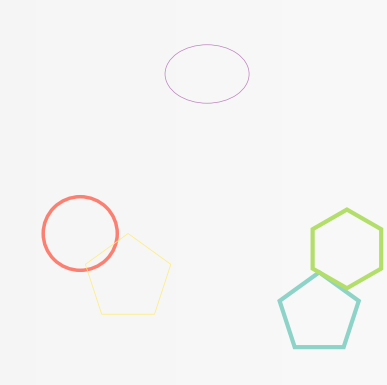[{"shape": "pentagon", "thickness": 3, "radius": 0.54, "center": [0.824, 0.185]}, {"shape": "circle", "thickness": 2.5, "radius": 0.48, "center": [0.207, 0.393]}, {"shape": "hexagon", "thickness": 3, "radius": 0.51, "center": [0.895, 0.354]}, {"shape": "oval", "thickness": 0.5, "radius": 0.54, "center": [0.534, 0.808]}, {"shape": "pentagon", "thickness": 0.5, "radius": 0.58, "center": [0.331, 0.278]}]